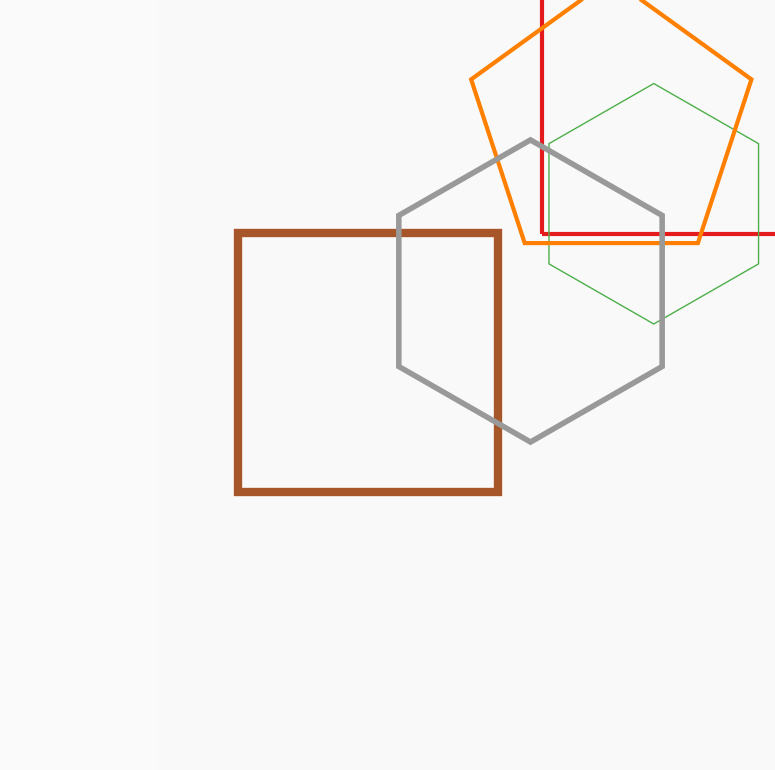[{"shape": "square", "thickness": 1.5, "radius": 0.97, "center": [0.893, 0.89]}, {"shape": "hexagon", "thickness": 0.5, "radius": 0.78, "center": [0.844, 0.735]}, {"shape": "pentagon", "thickness": 1.5, "radius": 0.95, "center": [0.789, 0.838]}, {"shape": "square", "thickness": 3, "radius": 0.84, "center": [0.475, 0.529]}, {"shape": "hexagon", "thickness": 2, "radius": 0.98, "center": [0.685, 0.622]}]